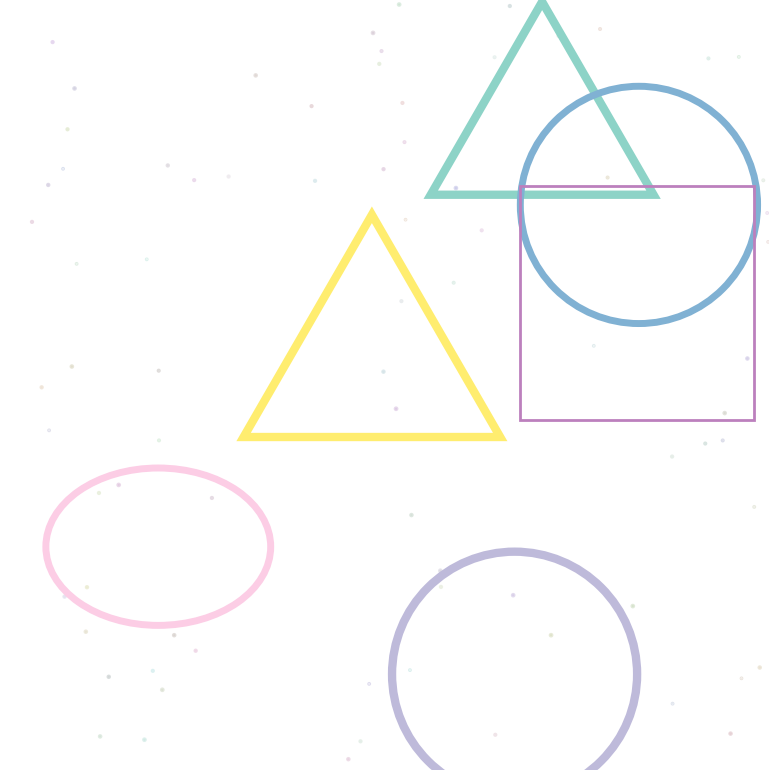[{"shape": "triangle", "thickness": 3, "radius": 0.84, "center": [0.704, 0.831]}, {"shape": "circle", "thickness": 3, "radius": 0.8, "center": [0.668, 0.124]}, {"shape": "circle", "thickness": 2.5, "radius": 0.77, "center": [0.83, 0.734]}, {"shape": "oval", "thickness": 2.5, "radius": 0.73, "center": [0.206, 0.29]}, {"shape": "square", "thickness": 1, "radius": 0.76, "center": [0.827, 0.606]}, {"shape": "triangle", "thickness": 3, "radius": 0.96, "center": [0.483, 0.529]}]